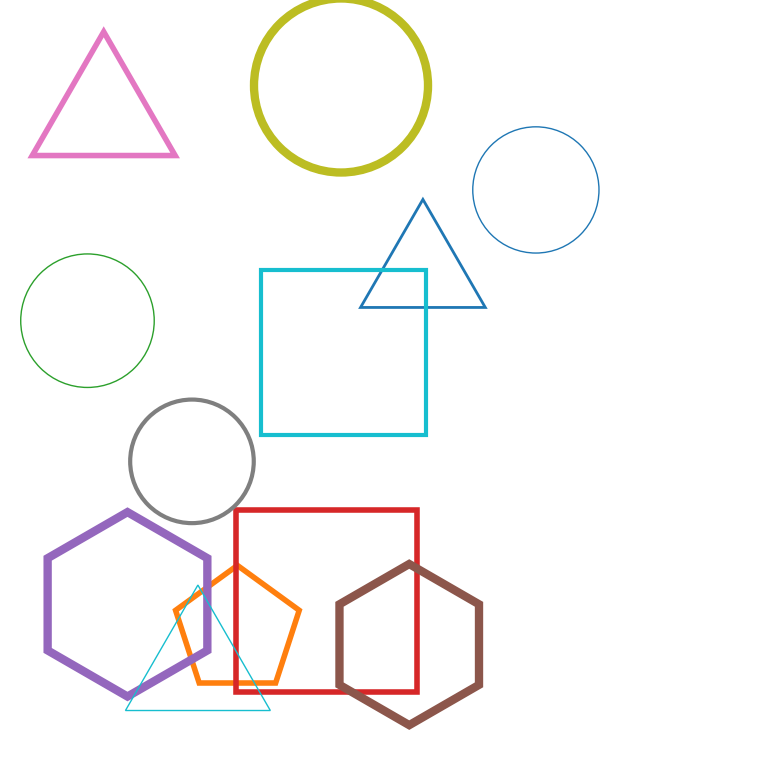[{"shape": "triangle", "thickness": 1, "radius": 0.47, "center": [0.549, 0.647]}, {"shape": "circle", "thickness": 0.5, "radius": 0.41, "center": [0.696, 0.753]}, {"shape": "pentagon", "thickness": 2, "radius": 0.42, "center": [0.308, 0.181]}, {"shape": "circle", "thickness": 0.5, "radius": 0.43, "center": [0.114, 0.584]}, {"shape": "square", "thickness": 2, "radius": 0.59, "center": [0.424, 0.219]}, {"shape": "hexagon", "thickness": 3, "radius": 0.6, "center": [0.166, 0.215]}, {"shape": "hexagon", "thickness": 3, "radius": 0.52, "center": [0.531, 0.163]}, {"shape": "triangle", "thickness": 2, "radius": 0.54, "center": [0.135, 0.852]}, {"shape": "circle", "thickness": 1.5, "radius": 0.4, "center": [0.249, 0.401]}, {"shape": "circle", "thickness": 3, "radius": 0.56, "center": [0.443, 0.889]}, {"shape": "square", "thickness": 1.5, "radius": 0.53, "center": [0.446, 0.542]}, {"shape": "triangle", "thickness": 0.5, "radius": 0.54, "center": [0.257, 0.132]}]